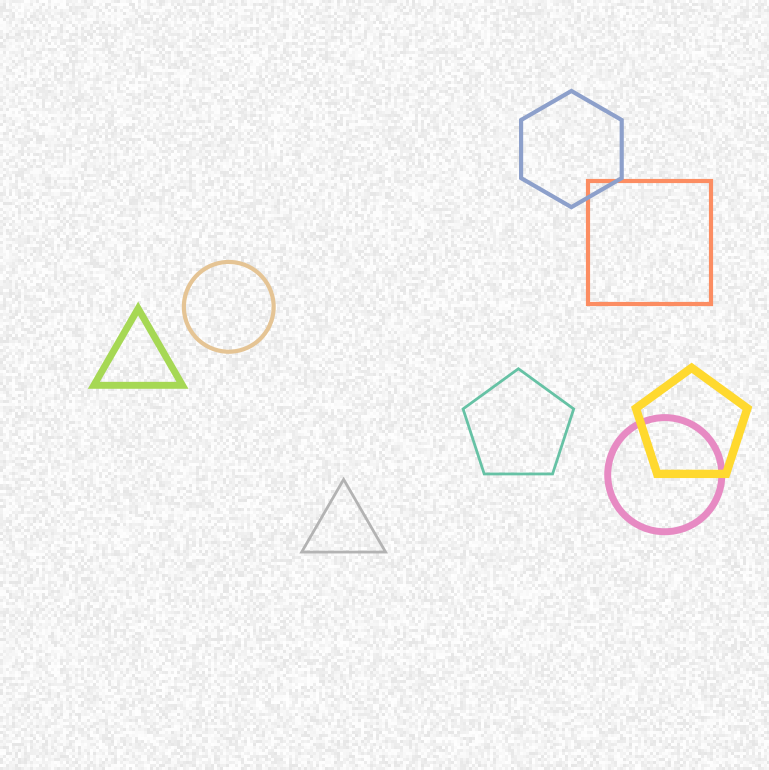[{"shape": "pentagon", "thickness": 1, "radius": 0.38, "center": [0.673, 0.446]}, {"shape": "square", "thickness": 1.5, "radius": 0.4, "center": [0.843, 0.685]}, {"shape": "hexagon", "thickness": 1.5, "radius": 0.38, "center": [0.742, 0.806]}, {"shape": "circle", "thickness": 2.5, "radius": 0.37, "center": [0.863, 0.384]}, {"shape": "triangle", "thickness": 2.5, "radius": 0.33, "center": [0.179, 0.533]}, {"shape": "pentagon", "thickness": 3, "radius": 0.38, "center": [0.898, 0.446]}, {"shape": "circle", "thickness": 1.5, "radius": 0.29, "center": [0.297, 0.602]}, {"shape": "triangle", "thickness": 1, "radius": 0.31, "center": [0.446, 0.314]}]